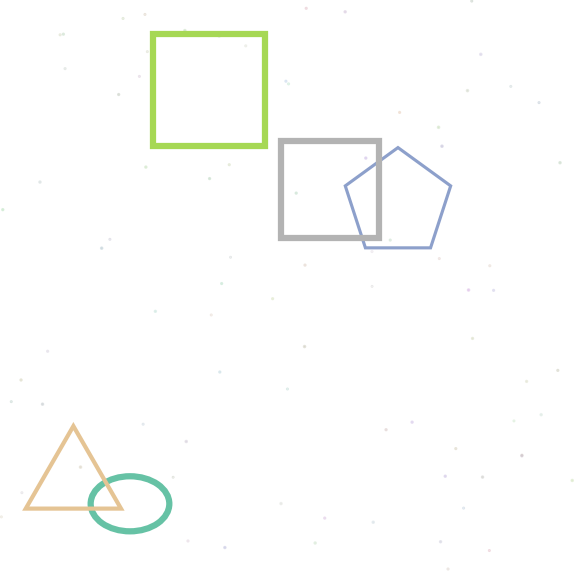[{"shape": "oval", "thickness": 3, "radius": 0.34, "center": [0.225, 0.127]}, {"shape": "pentagon", "thickness": 1.5, "radius": 0.48, "center": [0.689, 0.648]}, {"shape": "square", "thickness": 3, "radius": 0.48, "center": [0.362, 0.843]}, {"shape": "triangle", "thickness": 2, "radius": 0.48, "center": [0.127, 0.166]}, {"shape": "square", "thickness": 3, "radius": 0.42, "center": [0.571, 0.671]}]